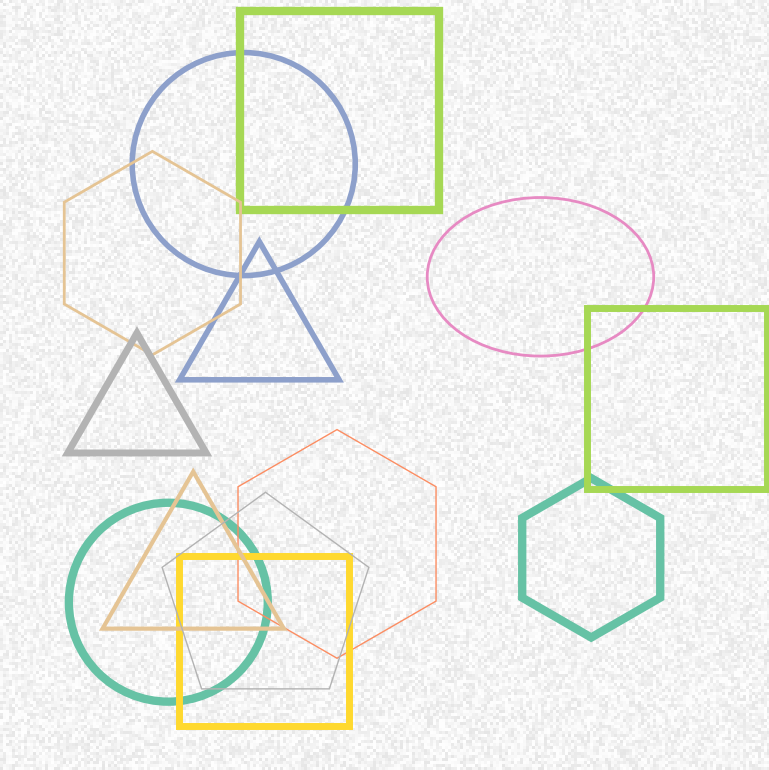[{"shape": "hexagon", "thickness": 3, "radius": 0.52, "center": [0.768, 0.276]}, {"shape": "circle", "thickness": 3, "radius": 0.65, "center": [0.219, 0.218]}, {"shape": "hexagon", "thickness": 0.5, "radius": 0.74, "center": [0.438, 0.294]}, {"shape": "circle", "thickness": 2, "radius": 0.72, "center": [0.317, 0.787]}, {"shape": "triangle", "thickness": 2, "radius": 0.6, "center": [0.337, 0.567]}, {"shape": "oval", "thickness": 1, "radius": 0.74, "center": [0.702, 0.641]}, {"shape": "square", "thickness": 2.5, "radius": 0.58, "center": [0.879, 0.482]}, {"shape": "square", "thickness": 3, "radius": 0.65, "center": [0.441, 0.856]}, {"shape": "square", "thickness": 2.5, "radius": 0.55, "center": [0.343, 0.168]}, {"shape": "hexagon", "thickness": 1, "radius": 0.66, "center": [0.198, 0.671]}, {"shape": "triangle", "thickness": 1.5, "radius": 0.68, "center": [0.251, 0.252]}, {"shape": "triangle", "thickness": 2.5, "radius": 0.52, "center": [0.178, 0.464]}, {"shape": "pentagon", "thickness": 0.5, "radius": 0.71, "center": [0.345, 0.22]}]